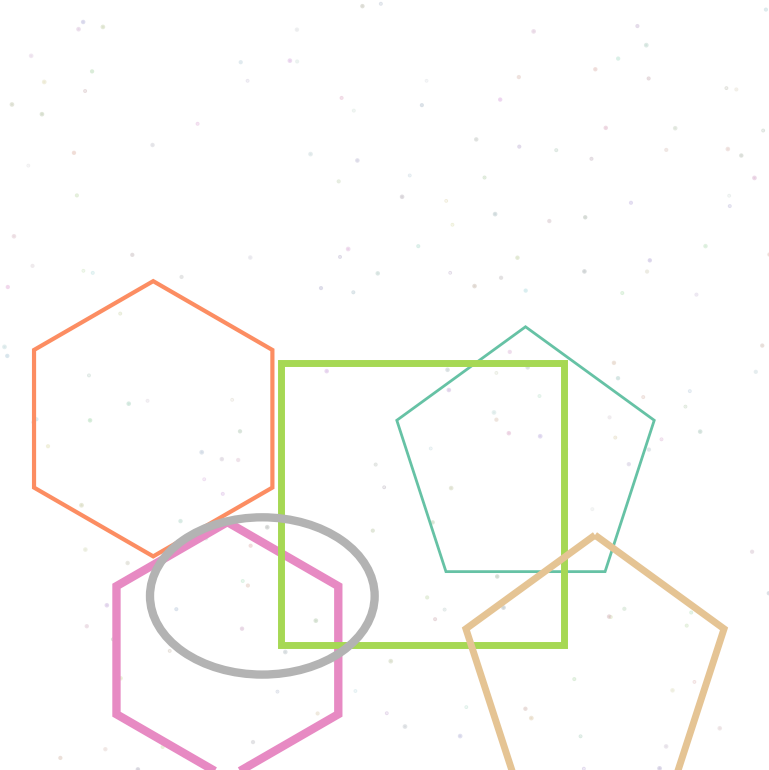[{"shape": "pentagon", "thickness": 1, "radius": 0.88, "center": [0.682, 0.4]}, {"shape": "hexagon", "thickness": 1.5, "radius": 0.89, "center": [0.199, 0.456]}, {"shape": "hexagon", "thickness": 3, "radius": 0.83, "center": [0.295, 0.156]}, {"shape": "square", "thickness": 2.5, "radius": 0.92, "center": [0.549, 0.345]}, {"shape": "pentagon", "thickness": 2.5, "radius": 0.88, "center": [0.773, 0.129]}, {"shape": "oval", "thickness": 3, "radius": 0.73, "center": [0.341, 0.226]}]